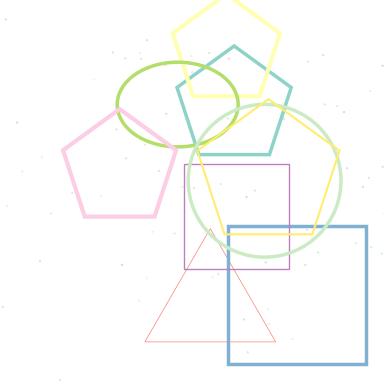[{"shape": "pentagon", "thickness": 2.5, "radius": 0.78, "center": [0.608, 0.725]}, {"shape": "pentagon", "thickness": 3, "radius": 0.73, "center": [0.588, 0.868]}, {"shape": "triangle", "thickness": 0.5, "radius": 0.98, "center": [0.546, 0.21]}, {"shape": "square", "thickness": 2.5, "radius": 0.89, "center": [0.771, 0.234]}, {"shape": "oval", "thickness": 2.5, "radius": 0.79, "center": [0.462, 0.728]}, {"shape": "pentagon", "thickness": 3, "radius": 0.77, "center": [0.311, 0.562]}, {"shape": "square", "thickness": 1, "radius": 0.68, "center": [0.614, 0.438]}, {"shape": "circle", "thickness": 2.5, "radius": 0.99, "center": [0.687, 0.53]}, {"shape": "pentagon", "thickness": 1.5, "radius": 0.97, "center": [0.697, 0.548]}]